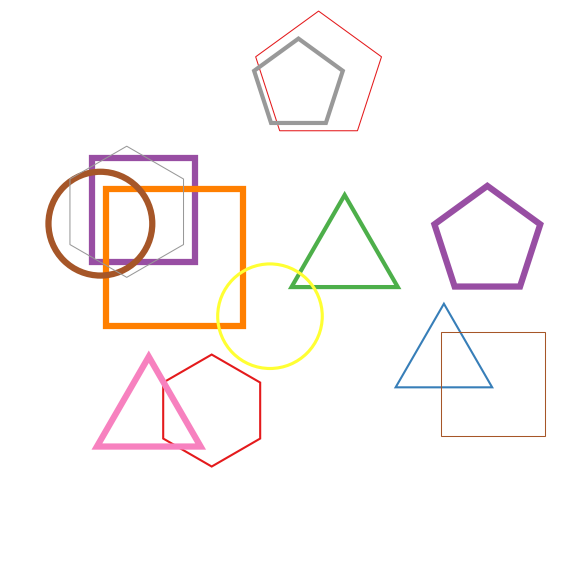[{"shape": "pentagon", "thickness": 0.5, "radius": 0.57, "center": [0.552, 0.865]}, {"shape": "hexagon", "thickness": 1, "radius": 0.48, "center": [0.367, 0.288]}, {"shape": "triangle", "thickness": 1, "radius": 0.48, "center": [0.769, 0.377]}, {"shape": "triangle", "thickness": 2, "radius": 0.53, "center": [0.597, 0.555]}, {"shape": "pentagon", "thickness": 3, "radius": 0.48, "center": [0.844, 0.581]}, {"shape": "square", "thickness": 3, "radius": 0.45, "center": [0.248, 0.636]}, {"shape": "square", "thickness": 3, "radius": 0.59, "center": [0.303, 0.553]}, {"shape": "circle", "thickness": 1.5, "radius": 0.45, "center": [0.467, 0.452]}, {"shape": "square", "thickness": 0.5, "radius": 0.45, "center": [0.854, 0.334]}, {"shape": "circle", "thickness": 3, "radius": 0.45, "center": [0.174, 0.612]}, {"shape": "triangle", "thickness": 3, "radius": 0.52, "center": [0.258, 0.278]}, {"shape": "pentagon", "thickness": 2, "radius": 0.4, "center": [0.517, 0.852]}, {"shape": "hexagon", "thickness": 0.5, "radius": 0.57, "center": [0.219, 0.632]}]